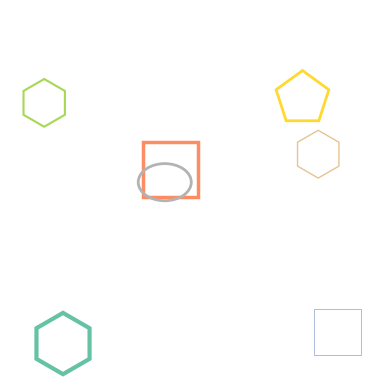[{"shape": "hexagon", "thickness": 3, "radius": 0.4, "center": [0.164, 0.108]}, {"shape": "square", "thickness": 2.5, "radius": 0.36, "center": [0.444, 0.559]}, {"shape": "square", "thickness": 0.5, "radius": 0.3, "center": [0.876, 0.138]}, {"shape": "hexagon", "thickness": 1.5, "radius": 0.31, "center": [0.115, 0.733]}, {"shape": "pentagon", "thickness": 2, "radius": 0.36, "center": [0.786, 0.745]}, {"shape": "hexagon", "thickness": 1, "radius": 0.31, "center": [0.827, 0.6]}, {"shape": "oval", "thickness": 2, "radius": 0.34, "center": [0.428, 0.527]}]